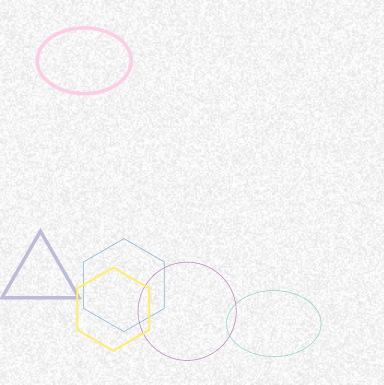[{"shape": "oval", "thickness": 0.5, "radius": 0.61, "center": [0.711, 0.159]}, {"shape": "triangle", "thickness": 2.5, "radius": 0.58, "center": [0.105, 0.284]}, {"shape": "hexagon", "thickness": 0.5, "radius": 0.6, "center": [0.322, 0.259]}, {"shape": "oval", "thickness": 2.5, "radius": 0.61, "center": [0.219, 0.842]}, {"shape": "circle", "thickness": 0.5, "radius": 0.64, "center": [0.486, 0.191]}, {"shape": "hexagon", "thickness": 1.5, "radius": 0.54, "center": [0.294, 0.197]}]